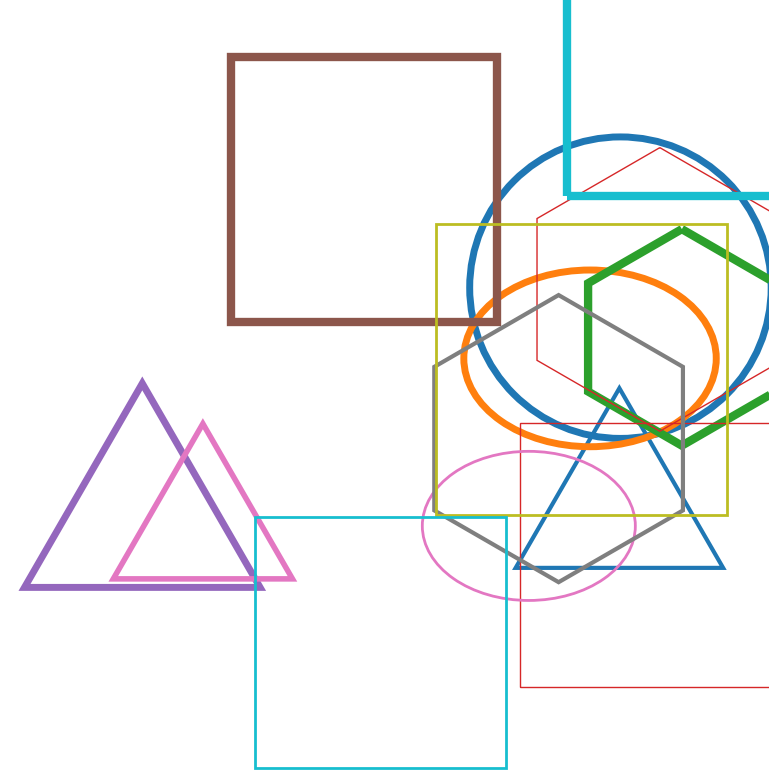[{"shape": "triangle", "thickness": 1.5, "radius": 0.78, "center": [0.804, 0.34]}, {"shape": "circle", "thickness": 2.5, "radius": 0.98, "center": [0.806, 0.626]}, {"shape": "oval", "thickness": 2.5, "radius": 0.82, "center": [0.766, 0.535]}, {"shape": "hexagon", "thickness": 3, "radius": 0.7, "center": [0.886, 0.562]}, {"shape": "hexagon", "thickness": 0.5, "radius": 0.92, "center": [0.857, 0.624]}, {"shape": "square", "thickness": 0.5, "radius": 0.86, "center": [0.846, 0.279]}, {"shape": "triangle", "thickness": 2.5, "radius": 0.88, "center": [0.185, 0.325]}, {"shape": "square", "thickness": 3, "radius": 0.86, "center": [0.473, 0.754]}, {"shape": "oval", "thickness": 1, "radius": 0.69, "center": [0.687, 0.317]}, {"shape": "triangle", "thickness": 2, "radius": 0.67, "center": [0.263, 0.315]}, {"shape": "hexagon", "thickness": 1.5, "radius": 0.93, "center": [0.725, 0.43]}, {"shape": "square", "thickness": 1, "radius": 0.94, "center": [0.755, 0.52]}, {"shape": "square", "thickness": 3, "radius": 0.73, "center": [0.882, 0.892]}, {"shape": "square", "thickness": 1, "radius": 0.82, "center": [0.494, 0.165]}]